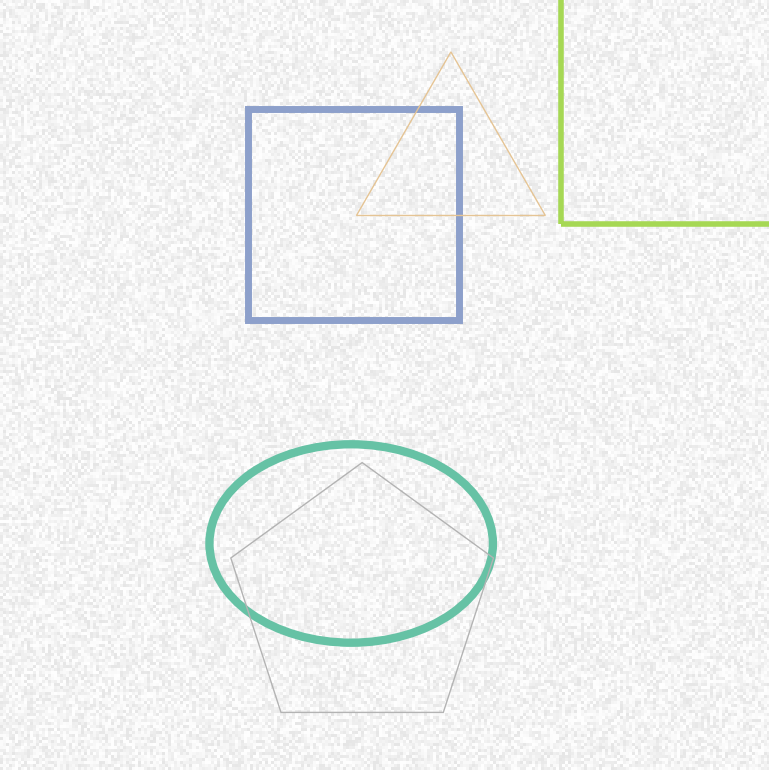[{"shape": "oval", "thickness": 3, "radius": 0.92, "center": [0.456, 0.294]}, {"shape": "square", "thickness": 2.5, "radius": 0.68, "center": [0.459, 0.721]}, {"shape": "square", "thickness": 2, "radius": 0.8, "center": [0.887, 0.869]}, {"shape": "triangle", "thickness": 0.5, "radius": 0.71, "center": [0.586, 0.791]}, {"shape": "pentagon", "thickness": 0.5, "radius": 0.9, "center": [0.47, 0.22]}]